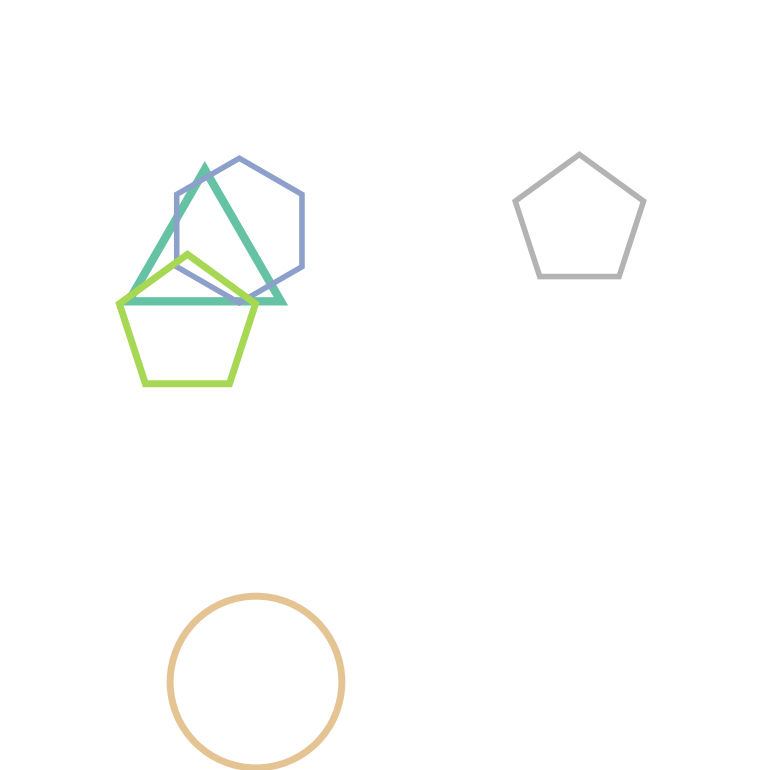[{"shape": "triangle", "thickness": 3, "radius": 0.57, "center": [0.266, 0.666]}, {"shape": "hexagon", "thickness": 2, "radius": 0.47, "center": [0.311, 0.701]}, {"shape": "pentagon", "thickness": 2.5, "radius": 0.46, "center": [0.243, 0.577]}, {"shape": "circle", "thickness": 2.5, "radius": 0.56, "center": [0.332, 0.114]}, {"shape": "pentagon", "thickness": 2, "radius": 0.44, "center": [0.752, 0.712]}]